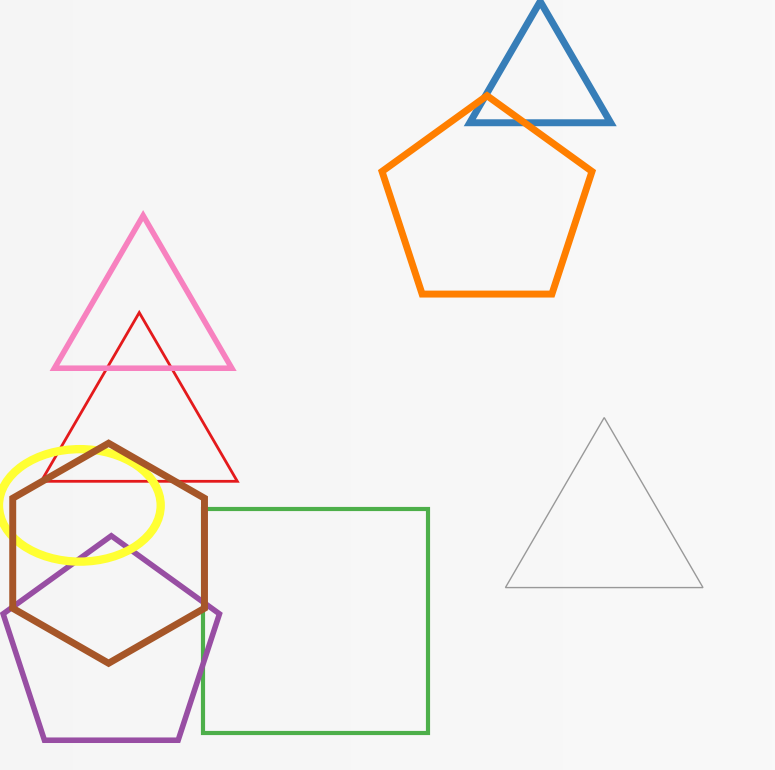[{"shape": "triangle", "thickness": 1, "radius": 0.73, "center": [0.18, 0.448]}, {"shape": "triangle", "thickness": 2.5, "radius": 0.52, "center": [0.697, 0.893]}, {"shape": "square", "thickness": 1.5, "radius": 0.73, "center": [0.407, 0.193]}, {"shape": "pentagon", "thickness": 2, "radius": 0.73, "center": [0.144, 0.157]}, {"shape": "pentagon", "thickness": 2.5, "radius": 0.71, "center": [0.628, 0.733]}, {"shape": "oval", "thickness": 3, "radius": 0.52, "center": [0.103, 0.344]}, {"shape": "hexagon", "thickness": 2.5, "radius": 0.71, "center": [0.14, 0.281]}, {"shape": "triangle", "thickness": 2, "radius": 0.66, "center": [0.185, 0.588]}, {"shape": "triangle", "thickness": 0.5, "radius": 0.74, "center": [0.78, 0.311]}]